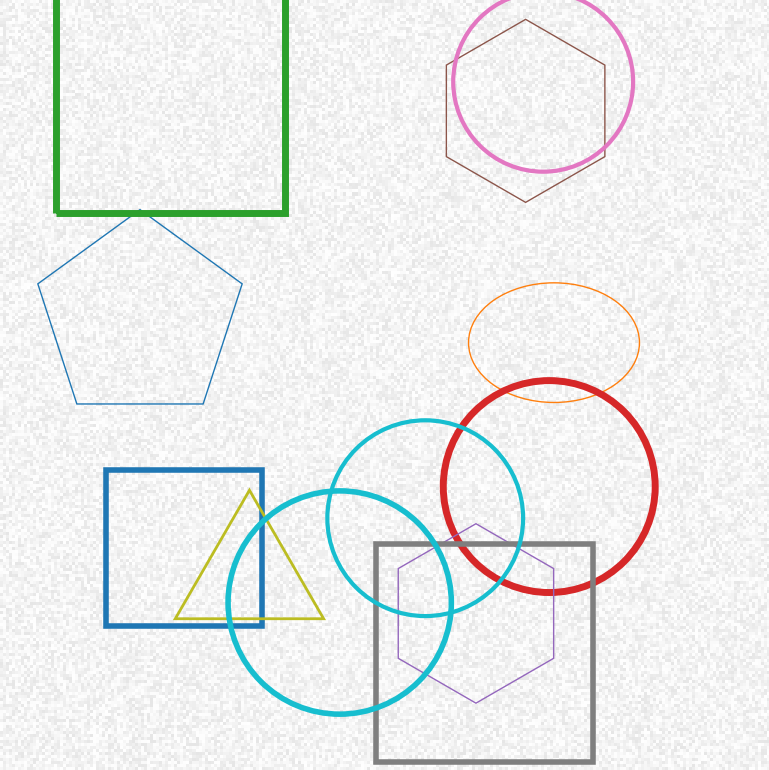[{"shape": "square", "thickness": 2, "radius": 0.51, "center": [0.239, 0.288]}, {"shape": "pentagon", "thickness": 0.5, "radius": 0.7, "center": [0.182, 0.588]}, {"shape": "oval", "thickness": 0.5, "radius": 0.55, "center": [0.719, 0.555]}, {"shape": "square", "thickness": 2.5, "radius": 0.74, "center": [0.222, 0.872]}, {"shape": "circle", "thickness": 2.5, "radius": 0.69, "center": [0.713, 0.368]}, {"shape": "hexagon", "thickness": 0.5, "radius": 0.58, "center": [0.618, 0.203]}, {"shape": "hexagon", "thickness": 0.5, "radius": 0.59, "center": [0.683, 0.856]}, {"shape": "circle", "thickness": 1.5, "radius": 0.58, "center": [0.705, 0.894]}, {"shape": "square", "thickness": 2, "radius": 0.71, "center": [0.629, 0.152]}, {"shape": "triangle", "thickness": 1, "radius": 0.56, "center": [0.324, 0.252]}, {"shape": "circle", "thickness": 1.5, "radius": 0.64, "center": [0.552, 0.327]}, {"shape": "circle", "thickness": 2, "radius": 0.72, "center": [0.441, 0.218]}]